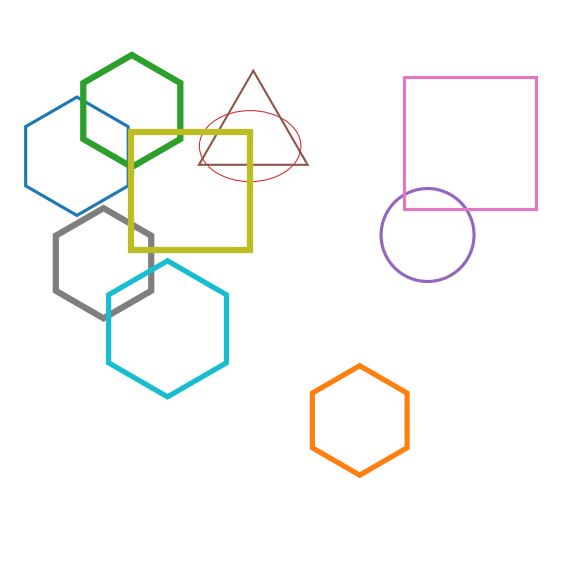[{"shape": "hexagon", "thickness": 1.5, "radius": 0.51, "center": [0.133, 0.729]}, {"shape": "hexagon", "thickness": 2.5, "radius": 0.47, "center": [0.623, 0.271]}, {"shape": "hexagon", "thickness": 3, "radius": 0.49, "center": [0.228, 0.807]}, {"shape": "oval", "thickness": 0.5, "radius": 0.44, "center": [0.433, 0.746]}, {"shape": "circle", "thickness": 1.5, "radius": 0.4, "center": [0.74, 0.592]}, {"shape": "triangle", "thickness": 1, "radius": 0.54, "center": [0.439, 0.768]}, {"shape": "square", "thickness": 1.5, "radius": 0.57, "center": [0.814, 0.752]}, {"shape": "hexagon", "thickness": 3, "radius": 0.48, "center": [0.179, 0.543]}, {"shape": "square", "thickness": 3, "radius": 0.51, "center": [0.33, 0.669]}, {"shape": "hexagon", "thickness": 2.5, "radius": 0.59, "center": [0.29, 0.43]}]